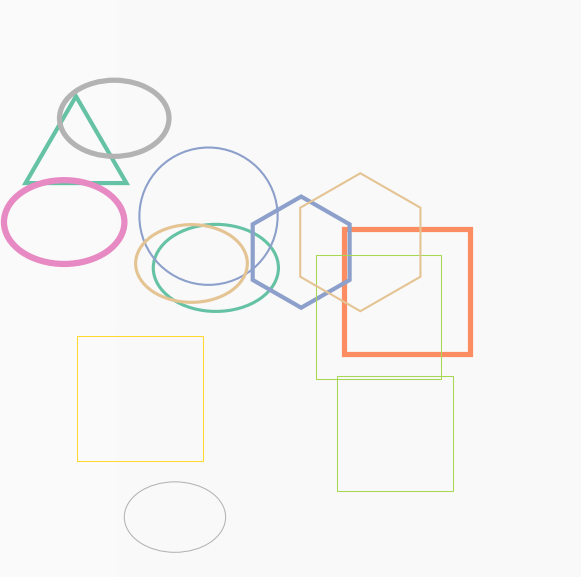[{"shape": "triangle", "thickness": 2, "radius": 0.5, "center": [0.131, 0.732]}, {"shape": "oval", "thickness": 1.5, "radius": 0.54, "center": [0.371, 0.535]}, {"shape": "square", "thickness": 2.5, "radius": 0.54, "center": [0.7, 0.495]}, {"shape": "hexagon", "thickness": 2, "radius": 0.48, "center": [0.518, 0.563]}, {"shape": "circle", "thickness": 1, "radius": 0.59, "center": [0.359, 0.625]}, {"shape": "oval", "thickness": 3, "radius": 0.52, "center": [0.11, 0.615]}, {"shape": "square", "thickness": 0.5, "radius": 0.54, "center": [0.652, 0.45]}, {"shape": "square", "thickness": 0.5, "radius": 0.5, "center": [0.68, 0.248]}, {"shape": "square", "thickness": 0.5, "radius": 0.54, "center": [0.24, 0.31]}, {"shape": "hexagon", "thickness": 1, "radius": 0.6, "center": [0.62, 0.58]}, {"shape": "oval", "thickness": 1.5, "radius": 0.48, "center": [0.329, 0.543]}, {"shape": "oval", "thickness": 0.5, "radius": 0.44, "center": [0.301, 0.104]}, {"shape": "oval", "thickness": 2.5, "radius": 0.47, "center": [0.197, 0.794]}]